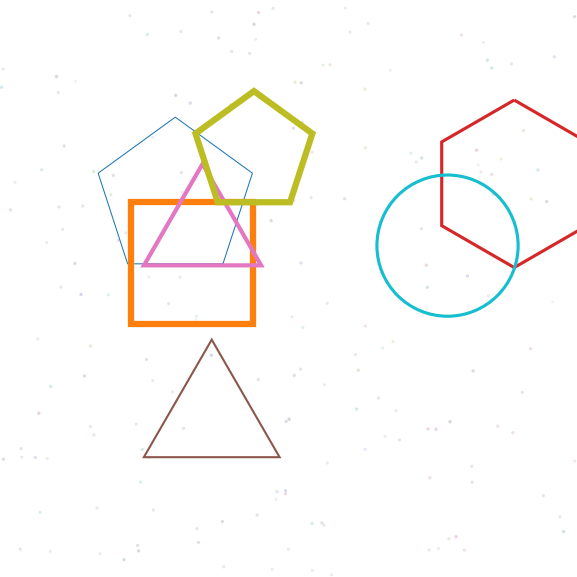[{"shape": "pentagon", "thickness": 0.5, "radius": 0.7, "center": [0.304, 0.656]}, {"shape": "square", "thickness": 3, "radius": 0.53, "center": [0.333, 0.544]}, {"shape": "hexagon", "thickness": 1.5, "radius": 0.73, "center": [0.89, 0.681]}, {"shape": "triangle", "thickness": 1, "radius": 0.68, "center": [0.367, 0.275]}, {"shape": "triangle", "thickness": 2, "radius": 0.59, "center": [0.351, 0.598]}, {"shape": "pentagon", "thickness": 3, "radius": 0.53, "center": [0.44, 0.735]}, {"shape": "circle", "thickness": 1.5, "radius": 0.61, "center": [0.775, 0.574]}]